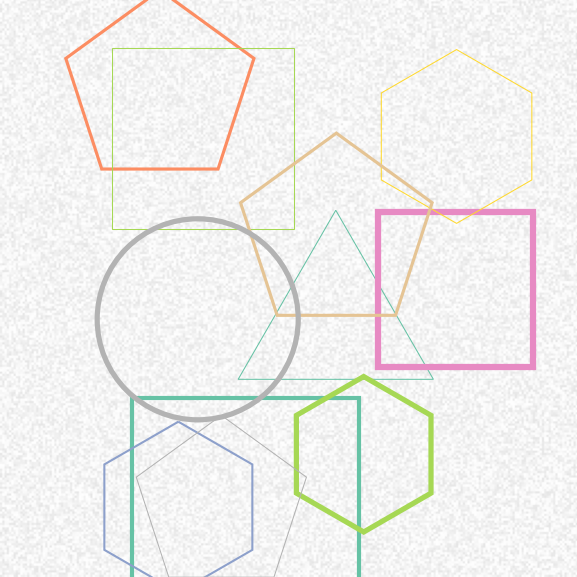[{"shape": "triangle", "thickness": 0.5, "radius": 0.98, "center": [0.581, 0.44]}, {"shape": "square", "thickness": 2, "radius": 0.98, "center": [0.425, 0.113]}, {"shape": "pentagon", "thickness": 1.5, "radius": 0.86, "center": [0.277, 0.845]}, {"shape": "hexagon", "thickness": 1, "radius": 0.74, "center": [0.309, 0.121]}, {"shape": "square", "thickness": 3, "radius": 0.67, "center": [0.789, 0.498]}, {"shape": "square", "thickness": 0.5, "radius": 0.78, "center": [0.351, 0.76]}, {"shape": "hexagon", "thickness": 2.5, "radius": 0.67, "center": [0.63, 0.213]}, {"shape": "hexagon", "thickness": 0.5, "radius": 0.75, "center": [0.791, 0.763]}, {"shape": "pentagon", "thickness": 1.5, "radius": 0.87, "center": [0.582, 0.594]}, {"shape": "pentagon", "thickness": 0.5, "radius": 0.77, "center": [0.383, 0.125]}, {"shape": "circle", "thickness": 2.5, "radius": 0.87, "center": [0.342, 0.446]}]